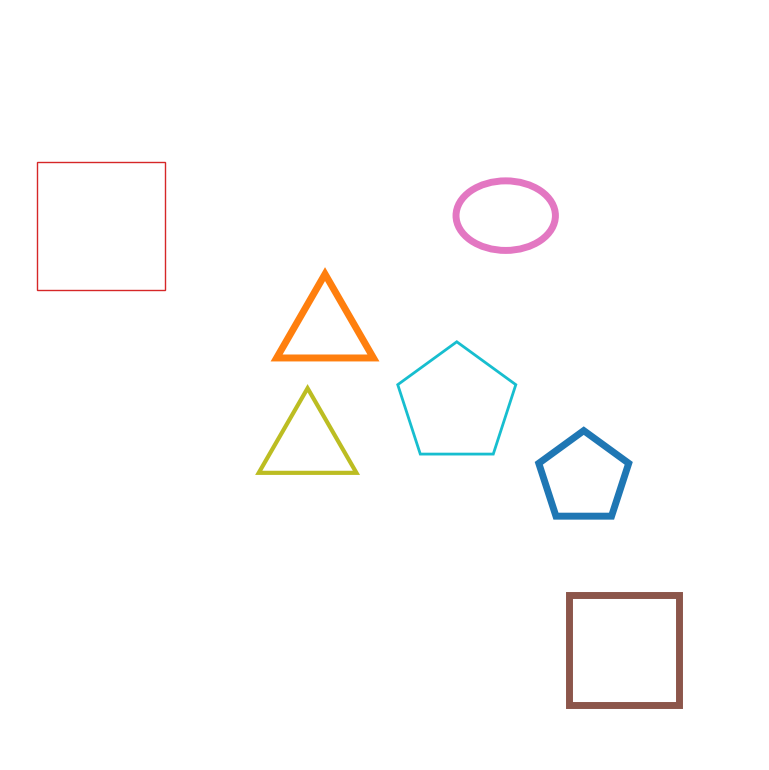[{"shape": "pentagon", "thickness": 2.5, "radius": 0.31, "center": [0.758, 0.379]}, {"shape": "triangle", "thickness": 2.5, "radius": 0.36, "center": [0.422, 0.571]}, {"shape": "square", "thickness": 0.5, "radius": 0.42, "center": [0.131, 0.706]}, {"shape": "square", "thickness": 2.5, "radius": 0.36, "center": [0.811, 0.156]}, {"shape": "oval", "thickness": 2.5, "radius": 0.32, "center": [0.657, 0.72]}, {"shape": "triangle", "thickness": 1.5, "radius": 0.37, "center": [0.399, 0.423]}, {"shape": "pentagon", "thickness": 1, "radius": 0.4, "center": [0.593, 0.476]}]